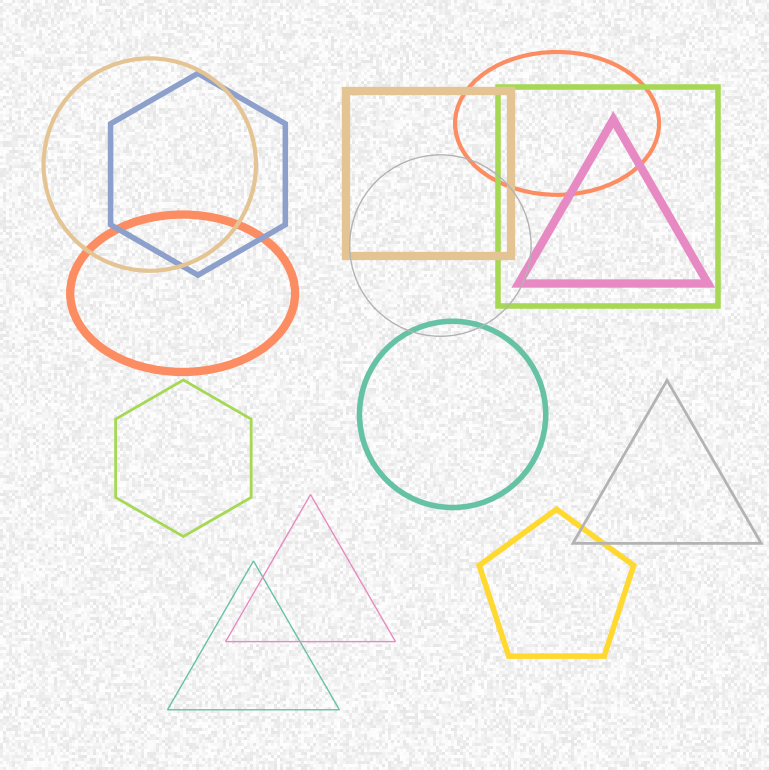[{"shape": "circle", "thickness": 2, "radius": 0.6, "center": [0.588, 0.462]}, {"shape": "triangle", "thickness": 0.5, "radius": 0.64, "center": [0.329, 0.143]}, {"shape": "oval", "thickness": 1.5, "radius": 0.66, "center": [0.723, 0.84]}, {"shape": "oval", "thickness": 3, "radius": 0.73, "center": [0.237, 0.619]}, {"shape": "hexagon", "thickness": 2, "radius": 0.66, "center": [0.257, 0.774]}, {"shape": "triangle", "thickness": 3, "radius": 0.71, "center": [0.797, 0.703]}, {"shape": "triangle", "thickness": 0.5, "radius": 0.64, "center": [0.403, 0.23]}, {"shape": "square", "thickness": 2, "radius": 0.71, "center": [0.79, 0.744]}, {"shape": "hexagon", "thickness": 1, "radius": 0.51, "center": [0.238, 0.405]}, {"shape": "pentagon", "thickness": 2, "radius": 0.53, "center": [0.723, 0.233]}, {"shape": "circle", "thickness": 1.5, "radius": 0.69, "center": [0.194, 0.786]}, {"shape": "square", "thickness": 3, "radius": 0.54, "center": [0.556, 0.775]}, {"shape": "triangle", "thickness": 1, "radius": 0.71, "center": [0.866, 0.365]}, {"shape": "circle", "thickness": 0.5, "radius": 0.59, "center": [0.572, 0.681]}]